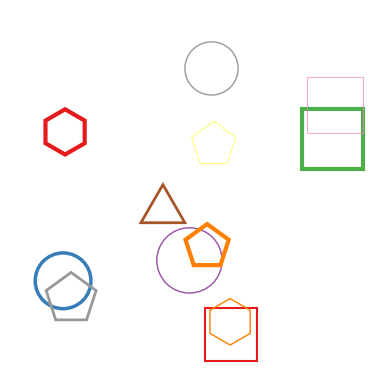[{"shape": "hexagon", "thickness": 3, "radius": 0.29, "center": [0.169, 0.657]}, {"shape": "square", "thickness": 1.5, "radius": 0.34, "center": [0.6, 0.131]}, {"shape": "circle", "thickness": 2.5, "radius": 0.36, "center": [0.164, 0.271]}, {"shape": "square", "thickness": 3, "radius": 0.39, "center": [0.864, 0.639]}, {"shape": "circle", "thickness": 1, "radius": 0.42, "center": [0.492, 0.324]}, {"shape": "hexagon", "thickness": 1, "radius": 0.3, "center": [0.598, 0.164]}, {"shape": "pentagon", "thickness": 3, "radius": 0.3, "center": [0.538, 0.359]}, {"shape": "pentagon", "thickness": 0.5, "radius": 0.3, "center": [0.555, 0.625]}, {"shape": "triangle", "thickness": 2, "radius": 0.33, "center": [0.423, 0.454]}, {"shape": "square", "thickness": 0.5, "radius": 0.37, "center": [0.87, 0.727]}, {"shape": "circle", "thickness": 1, "radius": 0.35, "center": [0.549, 0.822]}, {"shape": "pentagon", "thickness": 2, "radius": 0.34, "center": [0.185, 0.224]}]